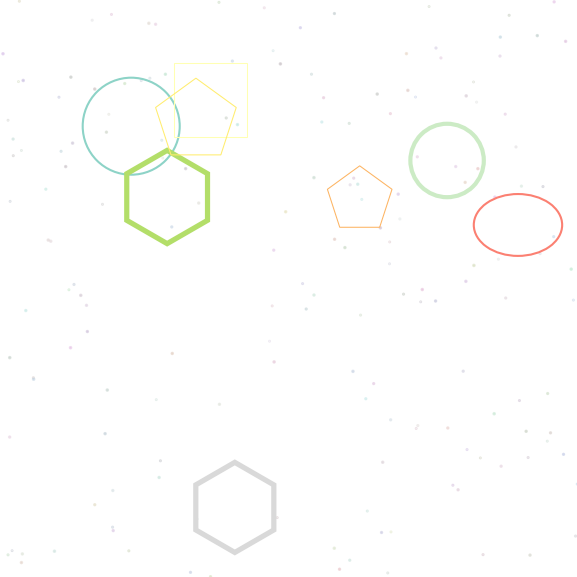[{"shape": "circle", "thickness": 1, "radius": 0.42, "center": [0.227, 0.781]}, {"shape": "square", "thickness": 0.5, "radius": 0.32, "center": [0.364, 0.826]}, {"shape": "oval", "thickness": 1, "radius": 0.38, "center": [0.897, 0.61]}, {"shape": "pentagon", "thickness": 0.5, "radius": 0.29, "center": [0.623, 0.653]}, {"shape": "hexagon", "thickness": 2.5, "radius": 0.4, "center": [0.289, 0.658]}, {"shape": "hexagon", "thickness": 2.5, "radius": 0.39, "center": [0.407, 0.12]}, {"shape": "circle", "thickness": 2, "radius": 0.32, "center": [0.774, 0.721]}, {"shape": "pentagon", "thickness": 0.5, "radius": 0.37, "center": [0.339, 0.79]}]